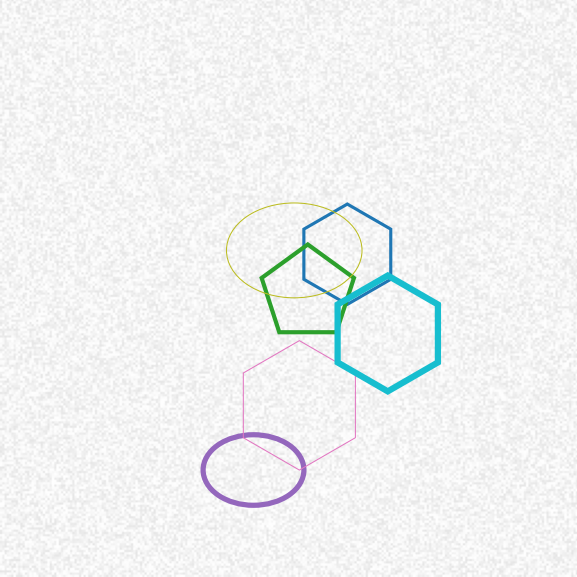[{"shape": "hexagon", "thickness": 1.5, "radius": 0.43, "center": [0.601, 0.559]}, {"shape": "pentagon", "thickness": 2, "radius": 0.42, "center": [0.533, 0.492]}, {"shape": "oval", "thickness": 2.5, "radius": 0.44, "center": [0.439, 0.185]}, {"shape": "hexagon", "thickness": 0.5, "radius": 0.56, "center": [0.518, 0.297]}, {"shape": "oval", "thickness": 0.5, "radius": 0.59, "center": [0.51, 0.566]}, {"shape": "hexagon", "thickness": 3, "radius": 0.5, "center": [0.671, 0.422]}]